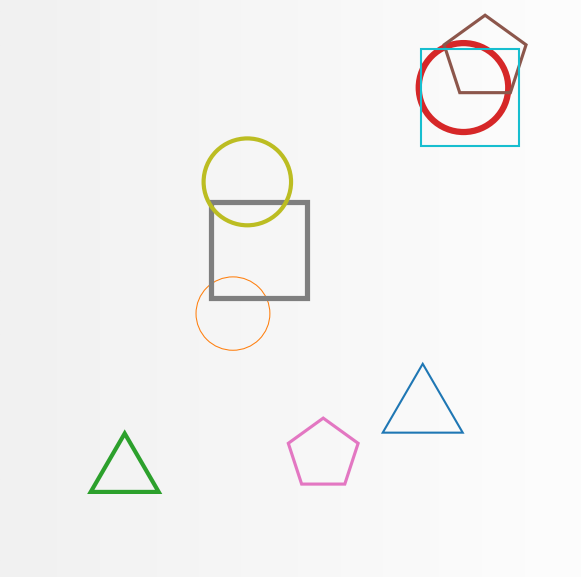[{"shape": "triangle", "thickness": 1, "radius": 0.4, "center": [0.727, 0.29]}, {"shape": "circle", "thickness": 0.5, "radius": 0.32, "center": [0.401, 0.456]}, {"shape": "triangle", "thickness": 2, "radius": 0.34, "center": [0.215, 0.181]}, {"shape": "circle", "thickness": 3, "radius": 0.38, "center": [0.797, 0.848]}, {"shape": "pentagon", "thickness": 1.5, "radius": 0.37, "center": [0.835, 0.899]}, {"shape": "pentagon", "thickness": 1.5, "radius": 0.32, "center": [0.556, 0.212]}, {"shape": "square", "thickness": 2.5, "radius": 0.41, "center": [0.446, 0.566]}, {"shape": "circle", "thickness": 2, "radius": 0.38, "center": [0.426, 0.684]}, {"shape": "square", "thickness": 1, "radius": 0.42, "center": [0.808, 0.831]}]